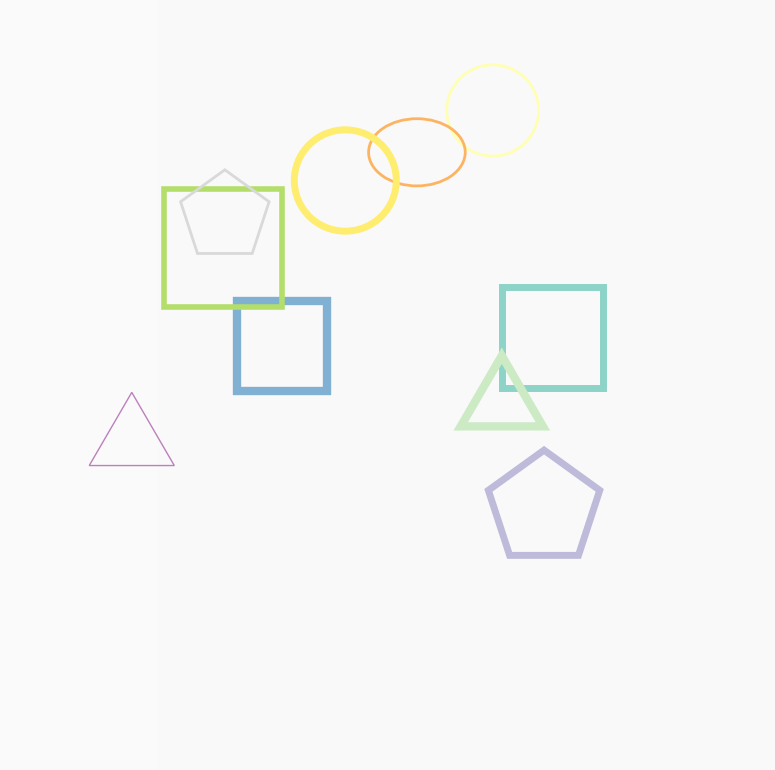[{"shape": "square", "thickness": 2.5, "radius": 0.33, "center": [0.712, 0.562]}, {"shape": "circle", "thickness": 1, "radius": 0.3, "center": [0.636, 0.857]}, {"shape": "pentagon", "thickness": 2.5, "radius": 0.38, "center": [0.702, 0.34]}, {"shape": "square", "thickness": 3, "radius": 0.29, "center": [0.364, 0.551]}, {"shape": "oval", "thickness": 1, "radius": 0.31, "center": [0.538, 0.802]}, {"shape": "square", "thickness": 2, "radius": 0.38, "center": [0.288, 0.678]}, {"shape": "pentagon", "thickness": 1, "radius": 0.3, "center": [0.29, 0.719]}, {"shape": "triangle", "thickness": 0.5, "radius": 0.32, "center": [0.17, 0.427]}, {"shape": "triangle", "thickness": 3, "radius": 0.31, "center": [0.647, 0.477]}, {"shape": "circle", "thickness": 2.5, "radius": 0.33, "center": [0.446, 0.766]}]